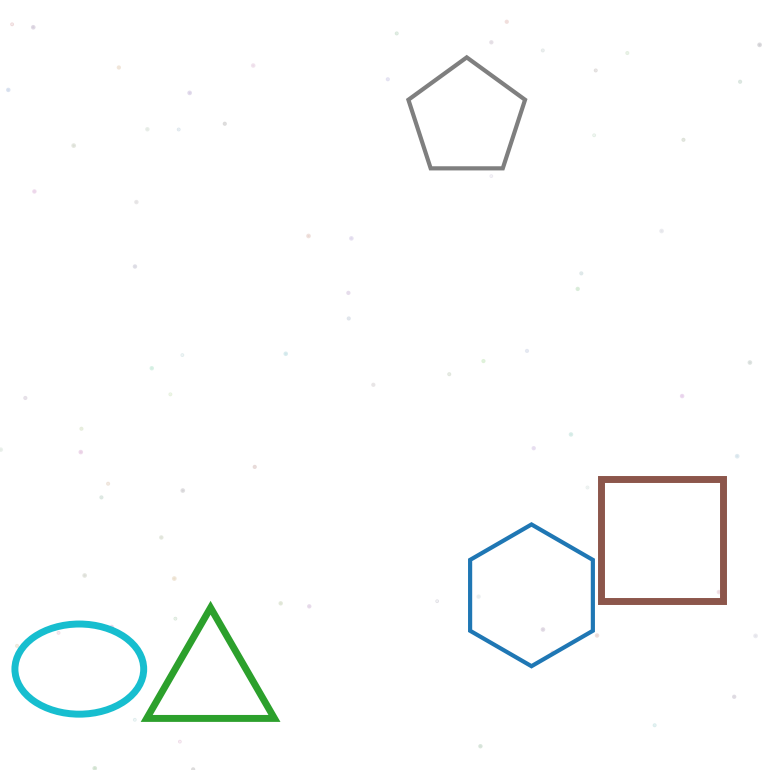[{"shape": "hexagon", "thickness": 1.5, "radius": 0.46, "center": [0.69, 0.227]}, {"shape": "triangle", "thickness": 2.5, "radius": 0.48, "center": [0.273, 0.115]}, {"shape": "square", "thickness": 2.5, "radius": 0.4, "center": [0.86, 0.299]}, {"shape": "pentagon", "thickness": 1.5, "radius": 0.4, "center": [0.606, 0.846]}, {"shape": "oval", "thickness": 2.5, "radius": 0.42, "center": [0.103, 0.131]}]